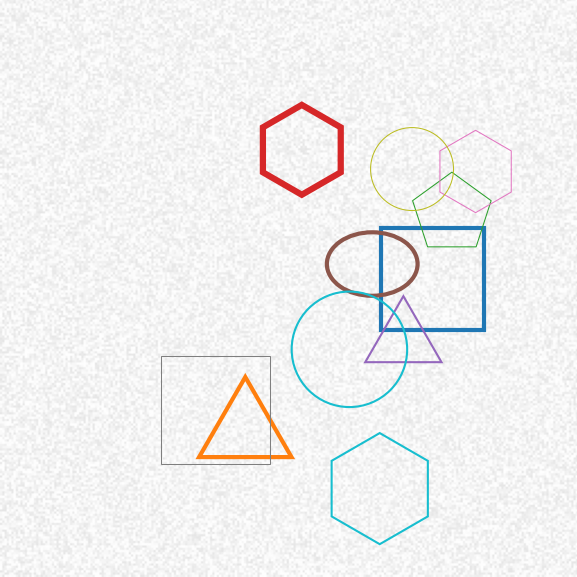[{"shape": "square", "thickness": 2, "radius": 0.44, "center": [0.748, 0.516]}, {"shape": "triangle", "thickness": 2, "radius": 0.46, "center": [0.425, 0.254]}, {"shape": "pentagon", "thickness": 0.5, "radius": 0.36, "center": [0.782, 0.63]}, {"shape": "hexagon", "thickness": 3, "radius": 0.39, "center": [0.523, 0.74]}, {"shape": "triangle", "thickness": 1, "radius": 0.38, "center": [0.698, 0.41]}, {"shape": "oval", "thickness": 2, "radius": 0.39, "center": [0.645, 0.542]}, {"shape": "hexagon", "thickness": 0.5, "radius": 0.36, "center": [0.824, 0.702]}, {"shape": "square", "thickness": 0.5, "radius": 0.47, "center": [0.374, 0.289]}, {"shape": "circle", "thickness": 0.5, "radius": 0.36, "center": [0.713, 0.706]}, {"shape": "circle", "thickness": 1, "radius": 0.5, "center": [0.605, 0.394]}, {"shape": "hexagon", "thickness": 1, "radius": 0.48, "center": [0.658, 0.153]}]